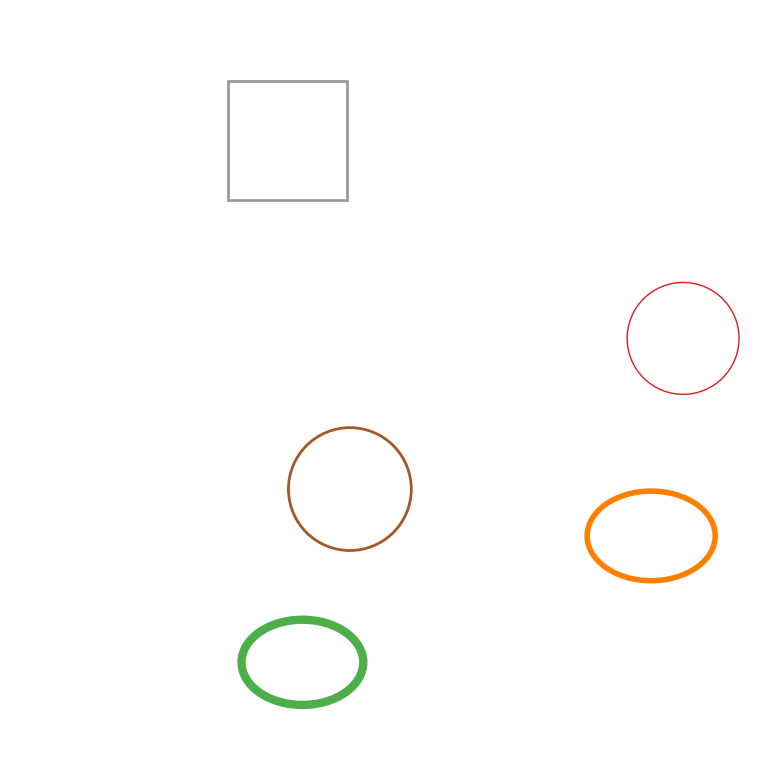[{"shape": "circle", "thickness": 0.5, "radius": 0.36, "center": [0.887, 0.561]}, {"shape": "oval", "thickness": 3, "radius": 0.4, "center": [0.393, 0.14]}, {"shape": "oval", "thickness": 2, "radius": 0.42, "center": [0.846, 0.304]}, {"shape": "circle", "thickness": 1, "radius": 0.4, "center": [0.454, 0.365]}, {"shape": "square", "thickness": 1, "radius": 0.39, "center": [0.373, 0.818]}]